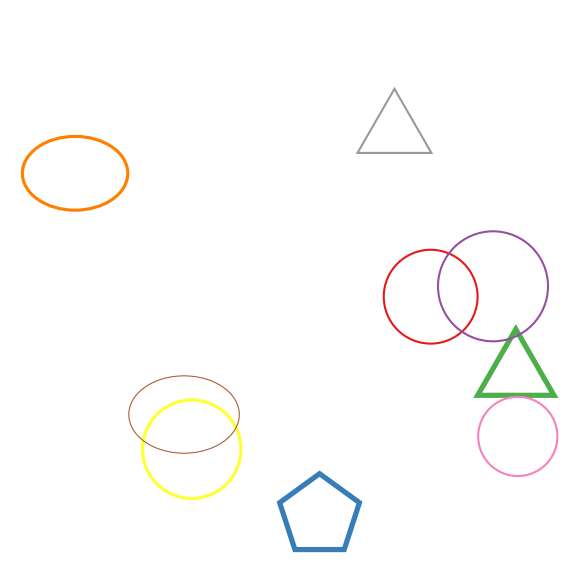[{"shape": "circle", "thickness": 1, "radius": 0.41, "center": [0.746, 0.485]}, {"shape": "pentagon", "thickness": 2.5, "radius": 0.36, "center": [0.553, 0.106]}, {"shape": "triangle", "thickness": 2.5, "radius": 0.38, "center": [0.893, 0.353]}, {"shape": "circle", "thickness": 1, "radius": 0.48, "center": [0.854, 0.503]}, {"shape": "oval", "thickness": 1.5, "radius": 0.46, "center": [0.13, 0.699]}, {"shape": "circle", "thickness": 1.5, "radius": 0.43, "center": [0.332, 0.221]}, {"shape": "oval", "thickness": 0.5, "radius": 0.48, "center": [0.319, 0.281]}, {"shape": "circle", "thickness": 1, "radius": 0.34, "center": [0.897, 0.243]}, {"shape": "triangle", "thickness": 1, "radius": 0.37, "center": [0.683, 0.771]}]